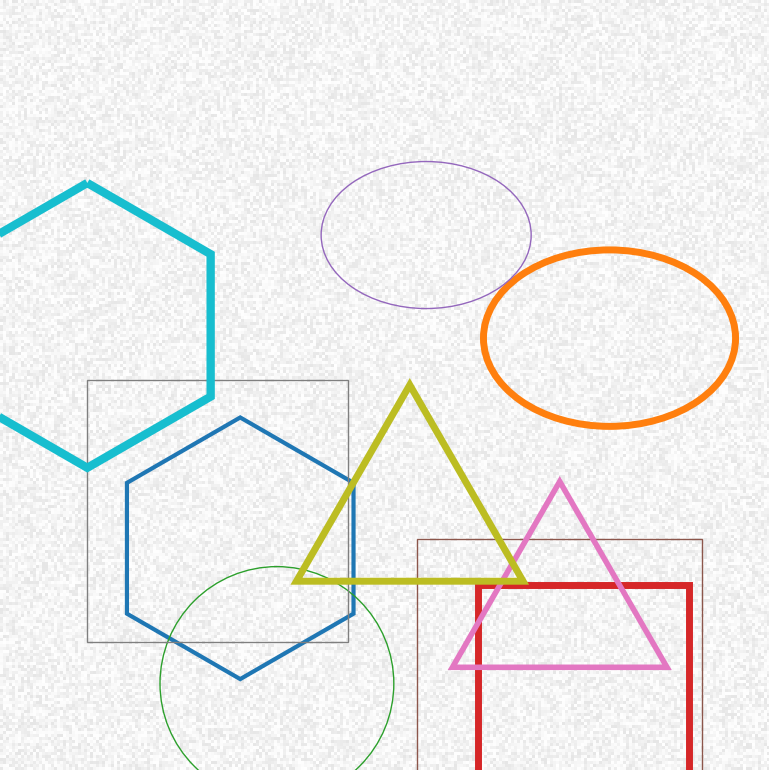[{"shape": "hexagon", "thickness": 1.5, "radius": 0.85, "center": [0.312, 0.288]}, {"shape": "oval", "thickness": 2.5, "radius": 0.82, "center": [0.792, 0.561]}, {"shape": "circle", "thickness": 0.5, "radius": 0.76, "center": [0.36, 0.112]}, {"shape": "square", "thickness": 2.5, "radius": 0.68, "center": [0.758, 0.104]}, {"shape": "oval", "thickness": 0.5, "radius": 0.68, "center": [0.553, 0.695]}, {"shape": "square", "thickness": 0.5, "radius": 0.93, "center": [0.727, 0.115]}, {"shape": "triangle", "thickness": 2, "radius": 0.8, "center": [0.727, 0.214]}, {"shape": "square", "thickness": 0.5, "radius": 0.85, "center": [0.283, 0.336]}, {"shape": "triangle", "thickness": 2.5, "radius": 0.85, "center": [0.532, 0.33]}, {"shape": "hexagon", "thickness": 3, "radius": 0.92, "center": [0.113, 0.577]}]